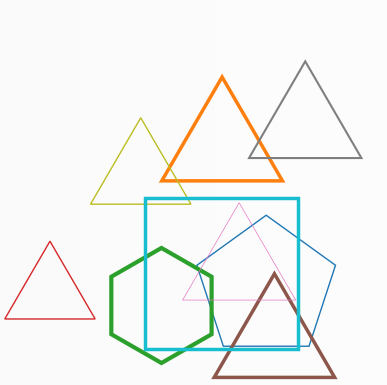[{"shape": "pentagon", "thickness": 1, "radius": 0.94, "center": [0.687, 0.253]}, {"shape": "triangle", "thickness": 2.5, "radius": 0.9, "center": [0.573, 0.62]}, {"shape": "hexagon", "thickness": 3, "radius": 0.75, "center": [0.417, 0.207]}, {"shape": "triangle", "thickness": 1, "radius": 0.67, "center": [0.129, 0.239]}, {"shape": "triangle", "thickness": 2.5, "radius": 0.9, "center": [0.708, 0.109]}, {"shape": "triangle", "thickness": 0.5, "radius": 0.84, "center": [0.617, 0.305]}, {"shape": "triangle", "thickness": 1.5, "radius": 0.84, "center": [0.788, 0.673]}, {"shape": "triangle", "thickness": 1, "radius": 0.75, "center": [0.363, 0.544]}, {"shape": "square", "thickness": 2.5, "radius": 0.98, "center": [0.571, 0.289]}]